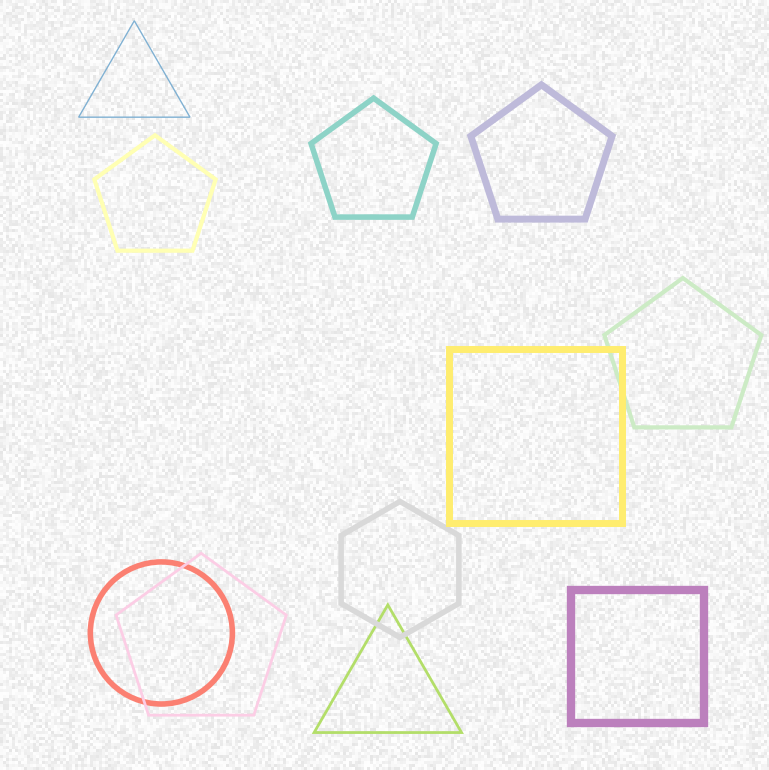[{"shape": "pentagon", "thickness": 2, "radius": 0.43, "center": [0.485, 0.787]}, {"shape": "pentagon", "thickness": 1.5, "radius": 0.41, "center": [0.201, 0.741]}, {"shape": "pentagon", "thickness": 2.5, "radius": 0.48, "center": [0.703, 0.793]}, {"shape": "circle", "thickness": 2, "radius": 0.46, "center": [0.21, 0.178]}, {"shape": "triangle", "thickness": 0.5, "radius": 0.42, "center": [0.174, 0.89]}, {"shape": "triangle", "thickness": 1, "radius": 0.55, "center": [0.504, 0.104]}, {"shape": "pentagon", "thickness": 1, "radius": 0.58, "center": [0.261, 0.165]}, {"shape": "hexagon", "thickness": 2, "radius": 0.44, "center": [0.519, 0.26]}, {"shape": "square", "thickness": 3, "radius": 0.43, "center": [0.827, 0.148]}, {"shape": "pentagon", "thickness": 1.5, "radius": 0.54, "center": [0.887, 0.532]}, {"shape": "square", "thickness": 2.5, "radius": 0.56, "center": [0.695, 0.434]}]